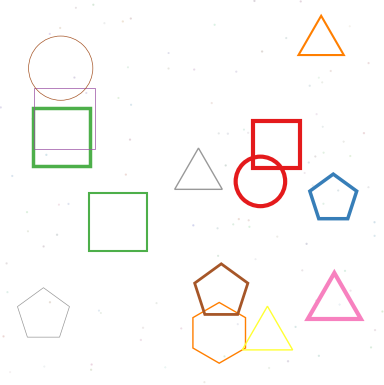[{"shape": "circle", "thickness": 3, "radius": 0.32, "center": [0.676, 0.529]}, {"shape": "square", "thickness": 3, "radius": 0.31, "center": [0.718, 0.625]}, {"shape": "pentagon", "thickness": 2.5, "radius": 0.32, "center": [0.866, 0.484]}, {"shape": "square", "thickness": 2.5, "radius": 0.37, "center": [0.16, 0.644]}, {"shape": "square", "thickness": 1.5, "radius": 0.38, "center": [0.307, 0.423]}, {"shape": "square", "thickness": 0.5, "radius": 0.4, "center": [0.168, 0.692]}, {"shape": "hexagon", "thickness": 1, "radius": 0.39, "center": [0.569, 0.136]}, {"shape": "triangle", "thickness": 1.5, "radius": 0.34, "center": [0.834, 0.891]}, {"shape": "triangle", "thickness": 1, "radius": 0.38, "center": [0.695, 0.129]}, {"shape": "circle", "thickness": 0.5, "radius": 0.42, "center": [0.158, 0.823]}, {"shape": "pentagon", "thickness": 2, "radius": 0.36, "center": [0.575, 0.242]}, {"shape": "triangle", "thickness": 3, "radius": 0.4, "center": [0.868, 0.211]}, {"shape": "triangle", "thickness": 1, "radius": 0.36, "center": [0.516, 0.544]}, {"shape": "pentagon", "thickness": 0.5, "radius": 0.35, "center": [0.113, 0.182]}]